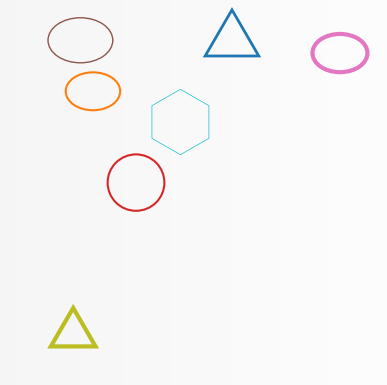[{"shape": "triangle", "thickness": 2, "radius": 0.4, "center": [0.599, 0.895]}, {"shape": "oval", "thickness": 1.5, "radius": 0.35, "center": [0.24, 0.763]}, {"shape": "circle", "thickness": 1.5, "radius": 0.37, "center": [0.351, 0.526]}, {"shape": "oval", "thickness": 1, "radius": 0.42, "center": [0.207, 0.895]}, {"shape": "oval", "thickness": 3, "radius": 0.35, "center": [0.877, 0.862]}, {"shape": "triangle", "thickness": 3, "radius": 0.33, "center": [0.189, 0.133]}, {"shape": "hexagon", "thickness": 0.5, "radius": 0.42, "center": [0.466, 0.683]}]